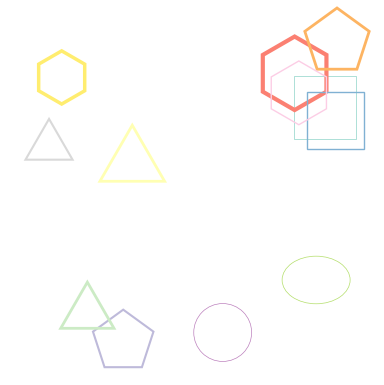[{"shape": "square", "thickness": 0.5, "radius": 0.41, "center": [0.845, 0.72]}, {"shape": "triangle", "thickness": 2, "radius": 0.49, "center": [0.344, 0.578]}, {"shape": "pentagon", "thickness": 1.5, "radius": 0.41, "center": [0.32, 0.113]}, {"shape": "hexagon", "thickness": 3, "radius": 0.48, "center": [0.765, 0.81]}, {"shape": "square", "thickness": 1, "radius": 0.37, "center": [0.871, 0.687]}, {"shape": "pentagon", "thickness": 2, "radius": 0.44, "center": [0.875, 0.891]}, {"shape": "oval", "thickness": 0.5, "radius": 0.44, "center": [0.821, 0.273]}, {"shape": "hexagon", "thickness": 1, "radius": 0.41, "center": [0.776, 0.759]}, {"shape": "triangle", "thickness": 1.5, "radius": 0.35, "center": [0.127, 0.621]}, {"shape": "circle", "thickness": 0.5, "radius": 0.38, "center": [0.578, 0.136]}, {"shape": "triangle", "thickness": 2, "radius": 0.4, "center": [0.227, 0.187]}, {"shape": "hexagon", "thickness": 2.5, "radius": 0.35, "center": [0.16, 0.799]}]